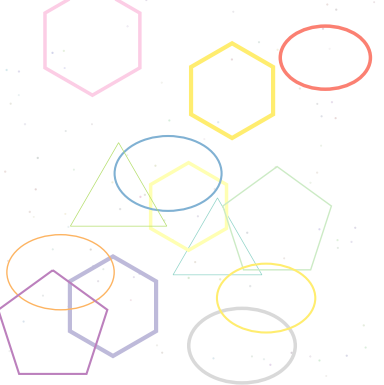[{"shape": "triangle", "thickness": 0.5, "radius": 0.67, "center": [0.565, 0.353]}, {"shape": "hexagon", "thickness": 2.5, "radius": 0.57, "center": [0.49, 0.464]}, {"shape": "hexagon", "thickness": 3, "radius": 0.65, "center": [0.293, 0.205]}, {"shape": "oval", "thickness": 2.5, "radius": 0.59, "center": [0.845, 0.85]}, {"shape": "oval", "thickness": 1.5, "radius": 0.69, "center": [0.437, 0.549]}, {"shape": "oval", "thickness": 1, "radius": 0.7, "center": [0.157, 0.293]}, {"shape": "triangle", "thickness": 0.5, "radius": 0.72, "center": [0.308, 0.485]}, {"shape": "hexagon", "thickness": 2.5, "radius": 0.71, "center": [0.24, 0.895]}, {"shape": "oval", "thickness": 2.5, "radius": 0.69, "center": [0.629, 0.102]}, {"shape": "pentagon", "thickness": 1.5, "radius": 0.74, "center": [0.137, 0.149]}, {"shape": "pentagon", "thickness": 1, "radius": 0.74, "center": [0.72, 0.419]}, {"shape": "oval", "thickness": 1.5, "radius": 0.64, "center": [0.691, 0.226]}, {"shape": "hexagon", "thickness": 3, "radius": 0.62, "center": [0.603, 0.764]}]